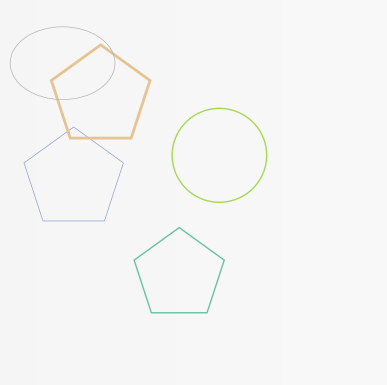[{"shape": "pentagon", "thickness": 1, "radius": 0.61, "center": [0.462, 0.287]}, {"shape": "pentagon", "thickness": 0.5, "radius": 0.67, "center": [0.19, 0.535]}, {"shape": "circle", "thickness": 1, "radius": 0.61, "center": [0.566, 0.597]}, {"shape": "pentagon", "thickness": 2, "radius": 0.67, "center": [0.26, 0.75]}, {"shape": "oval", "thickness": 0.5, "radius": 0.68, "center": [0.161, 0.836]}]